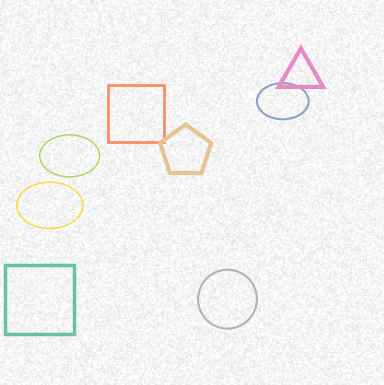[{"shape": "square", "thickness": 2.5, "radius": 0.45, "center": [0.103, 0.222]}, {"shape": "square", "thickness": 2, "radius": 0.37, "center": [0.353, 0.705]}, {"shape": "oval", "thickness": 1.5, "radius": 0.34, "center": [0.735, 0.737]}, {"shape": "triangle", "thickness": 3, "radius": 0.33, "center": [0.782, 0.808]}, {"shape": "oval", "thickness": 1, "radius": 0.39, "center": [0.181, 0.595]}, {"shape": "oval", "thickness": 1, "radius": 0.43, "center": [0.129, 0.467]}, {"shape": "pentagon", "thickness": 3, "radius": 0.35, "center": [0.482, 0.607]}, {"shape": "circle", "thickness": 1.5, "radius": 0.38, "center": [0.591, 0.223]}]